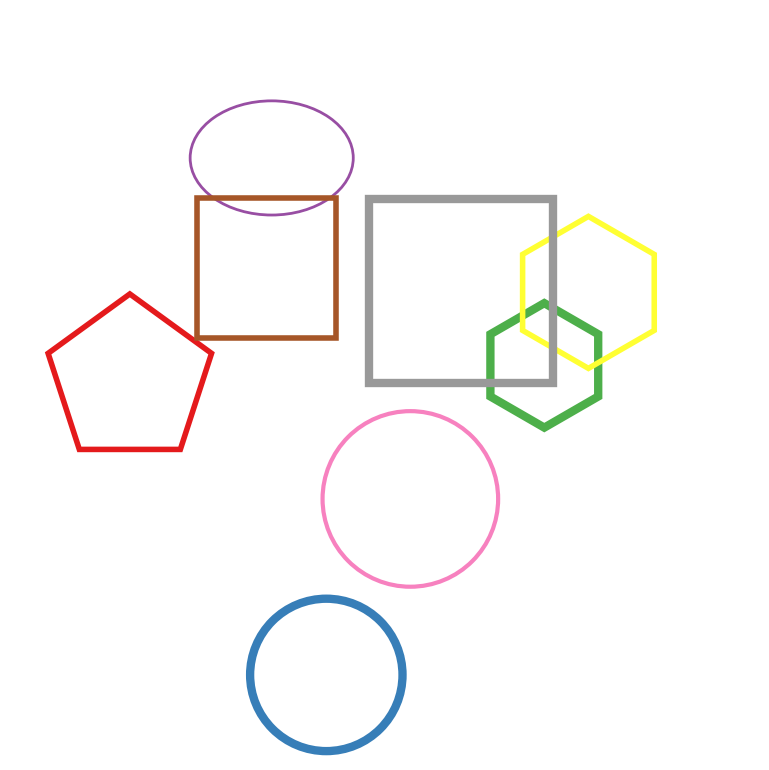[{"shape": "pentagon", "thickness": 2, "radius": 0.56, "center": [0.169, 0.507]}, {"shape": "circle", "thickness": 3, "radius": 0.49, "center": [0.424, 0.123]}, {"shape": "hexagon", "thickness": 3, "radius": 0.4, "center": [0.707, 0.525]}, {"shape": "oval", "thickness": 1, "radius": 0.53, "center": [0.353, 0.795]}, {"shape": "hexagon", "thickness": 2, "radius": 0.49, "center": [0.764, 0.62]}, {"shape": "square", "thickness": 2, "radius": 0.45, "center": [0.346, 0.652]}, {"shape": "circle", "thickness": 1.5, "radius": 0.57, "center": [0.533, 0.352]}, {"shape": "square", "thickness": 3, "radius": 0.6, "center": [0.599, 0.623]}]